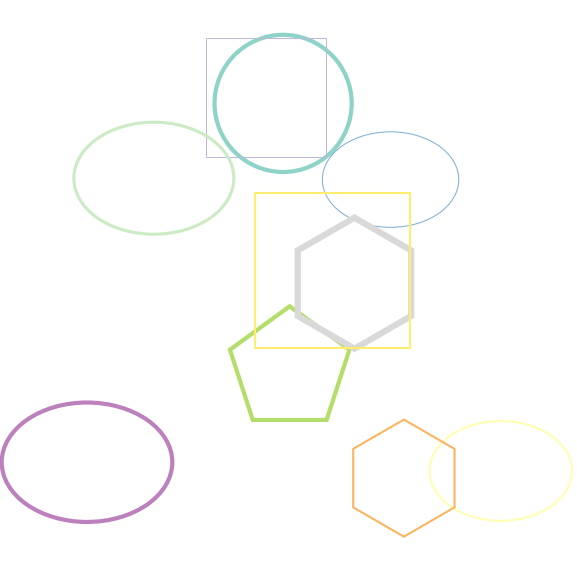[{"shape": "circle", "thickness": 2, "radius": 0.59, "center": [0.49, 0.82]}, {"shape": "oval", "thickness": 1, "radius": 0.62, "center": [0.867, 0.184]}, {"shape": "square", "thickness": 0.5, "radius": 0.52, "center": [0.461, 0.83]}, {"shape": "oval", "thickness": 0.5, "radius": 0.59, "center": [0.676, 0.688]}, {"shape": "hexagon", "thickness": 1, "radius": 0.51, "center": [0.699, 0.171]}, {"shape": "pentagon", "thickness": 2, "radius": 0.54, "center": [0.502, 0.36]}, {"shape": "hexagon", "thickness": 3, "radius": 0.57, "center": [0.614, 0.509]}, {"shape": "oval", "thickness": 2, "radius": 0.74, "center": [0.151, 0.199]}, {"shape": "oval", "thickness": 1.5, "radius": 0.69, "center": [0.266, 0.691]}, {"shape": "square", "thickness": 1, "radius": 0.67, "center": [0.576, 0.53]}]